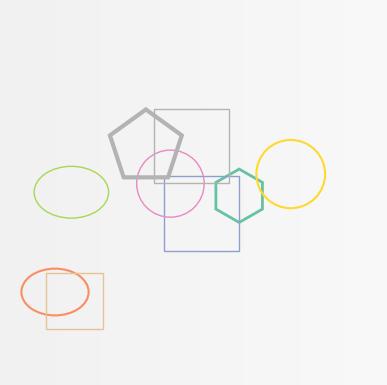[{"shape": "hexagon", "thickness": 2, "radius": 0.35, "center": [0.617, 0.492]}, {"shape": "oval", "thickness": 1.5, "radius": 0.43, "center": [0.142, 0.242]}, {"shape": "square", "thickness": 1, "radius": 0.48, "center": [0.521, 0.445]}, {"shape": "circle", "thickness": 1, "radius": 0.44, "center": [0.44, 0.523]}, {"shape": "oval", "thickness": 1, "radius": 0.48, "center": [0.184, 0.501]}, {"shape": "circle", "thickness": 1.5, "radius": 0.44, "center": [0.75, 0.548]}, {"shape": "square", "thickness": 1, "radius": 0.36, "center": [0.192, 0.219]}, {"shape": "pentagon", "thickness": 3, "radius": 0.49, "center": [0.376, 0.618]}, {"shape": "square", "thickness": 1, "radius": 0.48, "center": [0.495, 0.621]}]